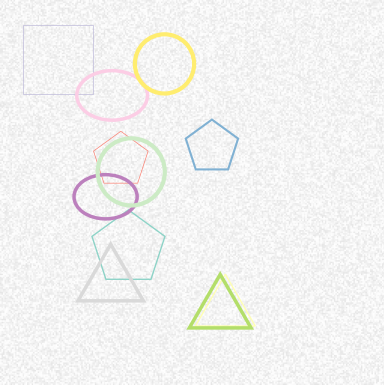[{"shape": "pentagon", "thickness": 1, "radius": 0.5, "center": [0.334, 0.355]}, {"shape": "triangle", "thickness": 1, "radius": 0.45, "center": [0.585, 0.198]}, {"shape": "square", "thickness": 0.5, "radius": 0.45, "center": [0.15, 0.845]}, {"shape": "pentagon", "thickness": 0.5, "radius": 0.37, "center": [0.314, 0.585]}, {"shape": "pentagon", "thickness": 1.5, "radius": 0.36, "center": [0.55, 0.618]}, {"shape": "triangle", "thickness": 2.5, "radius": 0.46, "center": [0.572, 0.195]}, {"shape": "oval", "thickness": 2.5, "radius": 0.46, "center": [0.291, 0.752]}, {"shape": "triangle", "thickness": 2.5, "radius": 0.49, "center": [0.288, 0.268]}, {"shape": "oval", "thickness": 2.5, "radius": 0.41, "center": [0.274, 0.489]}, {"shape": "circle", "thickness": 3, "radius": 0.44, "center": [0.341, 0.554]}, {"shape": "circle", "thickness": 3, "radius": 0.38, "center": [0.427, 0.834]}]